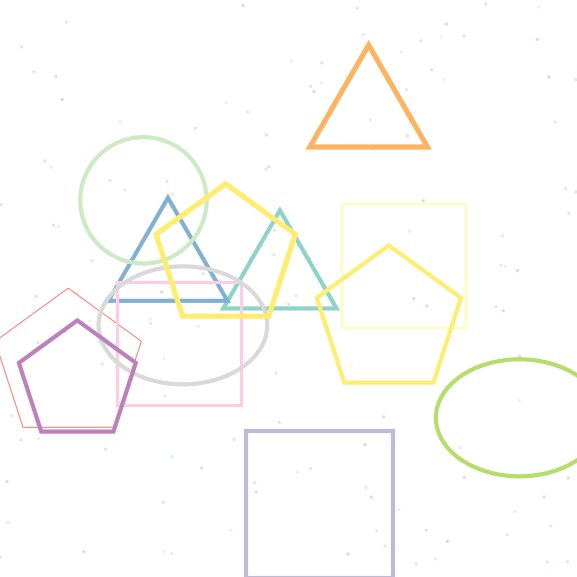[{"shape": "triangle", "thickness": 2, "radius": 0.57, "center": [0.485, 0.522]}, {"shape": "square", "thickness": 1, "radius": 0.54, "center": [0.7, 0.538]}, {"shape": "square", "thickness": 2, "radius": 0.63, "center": [0.553, 0.125]}, {"shape": "pentagon", "thickness": 0.5, "radius": 0.67, "center": [0.118, 0.367]}, {"shape": "triangle", "thickness": 2, "radius": 0.59, "center": [0.291, 0.538]}, {"shape": "triangle", "thickness": 2.5, "radius": 0.59, "center": [0.638, 0.803]}, {"shape": "oval", "thickness": 2, "radius": 0.72, "center": [0.9, 0.276]}, {"shape": "square", "thickness": 1.5, "radius": 0.53, "center": [0.31, 0.404]}, {"shape": "oval", "thickness": 2, "radius": 0.73, "center": [0.317, 0.436]}, {"shape": "pentagon", "thickness": 2, "radius": 0.53, "center": [0.134, 0.338]}, {"shape": "circle", "thickness": 2, "radius": 0.55, "center": [0.248, 0.652]}, {"shape": "pentagon", "thickness": 2, "radius": 0.66, "center": [0.673, 0.443]}, {"shape": "pentagon", "thickness": 2.5, "radius": 0.63, "center": [0.391, 0.554]}]